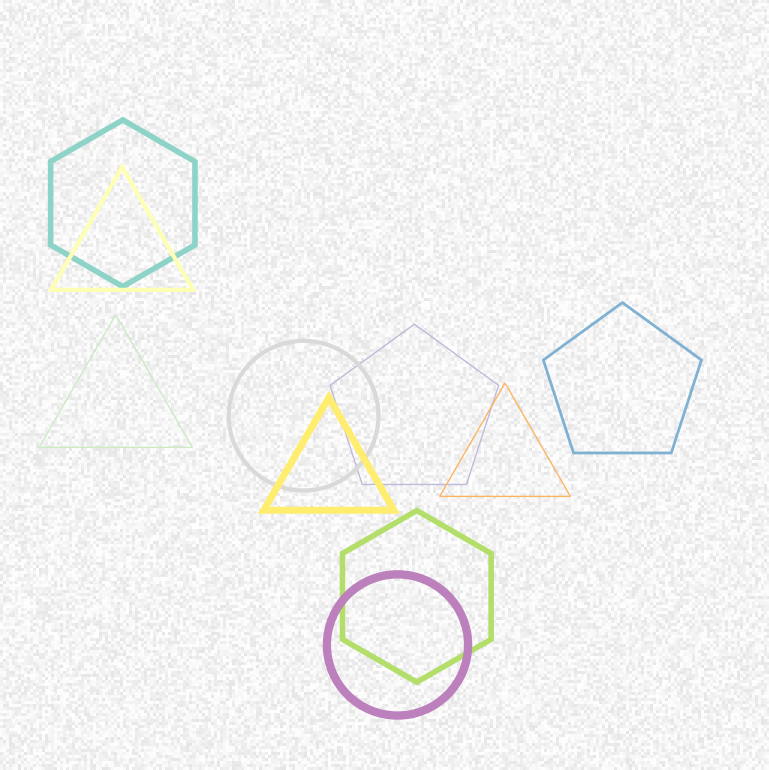[{"shape": "hexagon", "thickness": 2, "radius": 0.54, "center": [0.159, 0.736]}, {"shape": "triangle", "thickness": 1.5, "radius": 0.53, "center": [0.159, 0.677]}, {"shape": "pentagon", "thickness": 0.5, "radius": 0.58, "center": [0.538, 0.464]}, {"shape": "pentagon", "thickness": 1, "radius": 0.54, "center": [0.808, 0.499]}, {"shape": "triangle", "thickness": 0.5, "radius": 0.49, "center": [0.656, 0.404]}, {"shape": "hexagon", "thickness": 2, "radius": 0.56, "center": [0.541, 0.226]}, {"shape": "circle", "thickness": 1.5, "radius": 0.49, "center": [0.394, 0.46]}, {"shape": "circle", "thickness": 3, "radius": 0.46, "center": [0.516, 0.162]}, {"shape": "triangle", "thickness": 0.5, "radius": 0.57, "center": [0.15, 0.476]}, {"shape": "triangle", "thickness": 2.5, "radius": 0.49, "center": [0.427, 0.386]}]